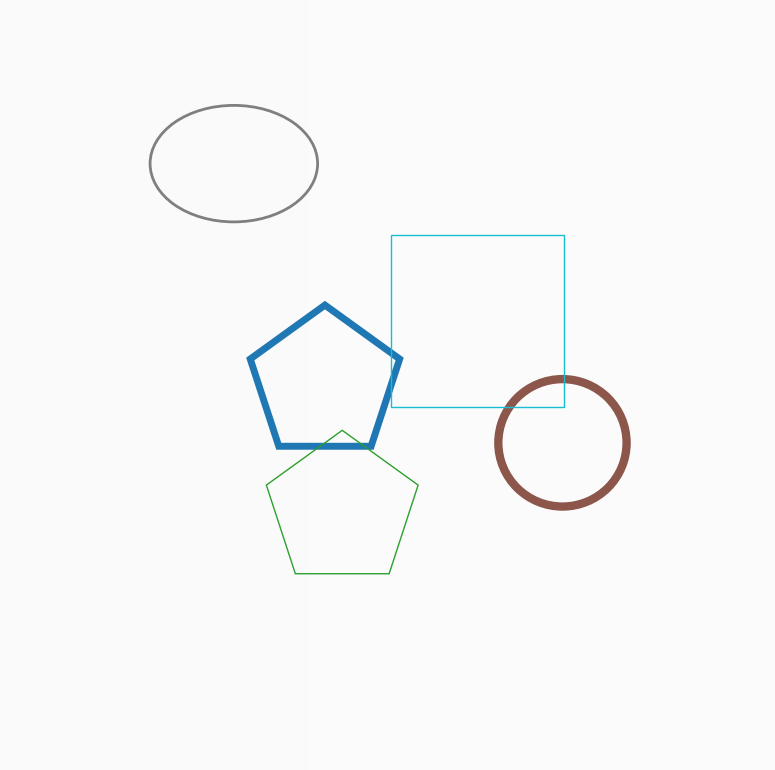[{"shape": "pentagon", "thickness": 2.5, "radius": 0.51, "center": [0.419, 0.502]}, {"shape": "pentagon", "thickness": 0.5, "radius": 0.51, "center": [0.442, 0.338]}, {"shape": "circle", "thickness": 3, "radius": 0.41, "center": [0.726, 0.425]}, {"shape": "oval", "thickness": 1, "radius": 0.54, "center": [0.302, 0.787]}, {"shape": "square", "thickness": 0.5, "radius": 0.56, "center": [0.616, 0.583]}]